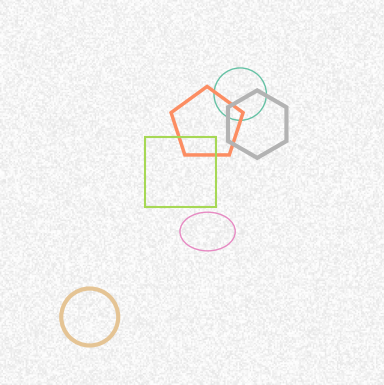[{"shape": "circle", "thickness": 1, "radius": 0.34, "center": [0.624, 0.755]}, {"shape": "pentagon", "thickness": 2.5, "radius": 0.49, "center": [0.538, 0.677]}, {"shape": "oval", "thickness": 1, "radius": 0.36, "center": [0.539, 0.399]}, {"shape": "square", "thickness": 1.5, "radius": 0.46, "center": [0.47, 0.553]}, {"shape": "circle", "thickness": 3, "radius": 0.37, "center": [0.233, 0.177]}, {"shape": "hexagon", "thickness": 3, "radius": 0.44, "center": [0.668, 0.678]}]